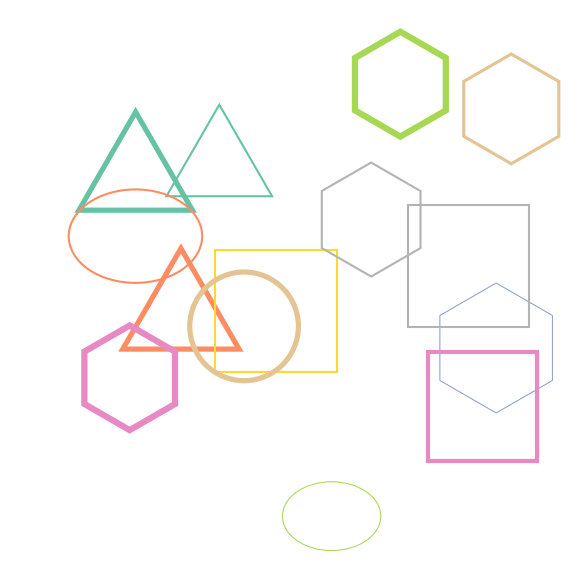[{"shape": "triangle", "thickness": 2.5, "radius": 0.57, "center": [0.235, 0.692]}, {"shape": "triangle", "thickness": 1, "radius": 0.53, "center": [0.38, 0.712]}, {"shape": "triangle", "thickness": 2.5, "radius": 0.58, "center": [0.313, 0.453]}, {"shape": "oval", "thickness": 1, "radius": 0.58, "center": [0.235, 0.59]}, {"shape": "hexagon", "thickness": 0.5, "radius": 0.56, "center": [0.859, 0.397]}, {"shape": "hexagon", "thickness": 3, "radius": 0.45, "center": [0.225, 0.345]}, {"shape": "square", "thickness": 2, "radius": 0.47, "center": [0.835, 0.295]}, {"shape": "oval", "thickness": 0.5, "radius": 0.43, "center": [0.574, 0.105]}, {"shape": "hexagon", "thickness": 3, "radius": 0.45, "center": [0.693, 0.853]}, {"shape": "square", "thickness": 1, "radius": 0.53, "center": [0.478, 0.461]}, {"shape": "circle", "thickness": 2.5, "radius": 0.47, "center": [0.423, 0.434]}, {"shape": "hexagon", "thickness": 1.5, "radius": 0.48, "center": [0.885, 0.811]}, {"shape": "hexagon", "thickness": 1, "radius": 0.49, "center": [0.643, 0.619]}, {"shape": "square", "thickness": 1, "radius": 0.53, "center": [0.811, 0.538]}]